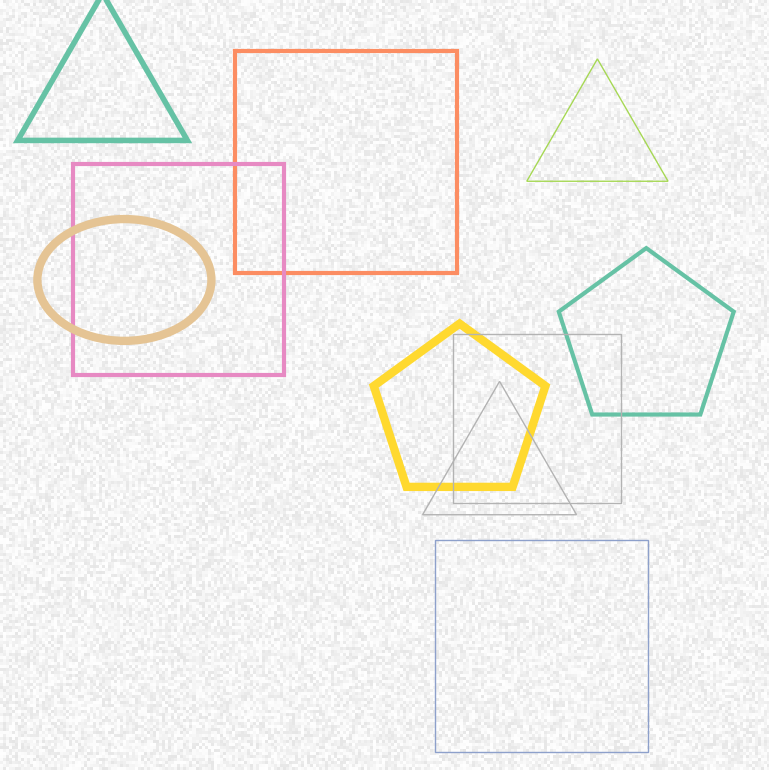[{"shape": "triangle", "thickness": 2, "radius": 0.64, "center": [0.133, 0.881]}, {"shape": "pentagon", "thickness": 1.5, "radius": 0.6, "center": [0.839, 0.558]}, {"shape": "square", "thickness": 1.5, "radius": 0.72, "center": [0.449, 0.789]}, {"shape": "square", "thickness": 0.5, "radius": 0.69, "center": [0.703, 0.161]}, {"shape": "square", "thickness": 1.5, "radius": 0.68, "center": [0.232, 0.65]}, {"shape": "triangle", "thickness": 0.5, "radius": 0.53, "center": [0.776, 0.818]}, {"shape": "pentagon", "thickness": 3, "radius": 0.59, "center": [0.597, 0.462]}, {"shape": "oval", "thickness": 3, "radius": 0.56, "center": [0.162, 0.636]}, {"shape": "triangle", "thickness": 0.5, "radius": 0.58, "center": [0.649, 0.389]}, {"shape": "square", "thickness": 0.5, "radius": 0.55, "center": [0.697, 0.456]}]